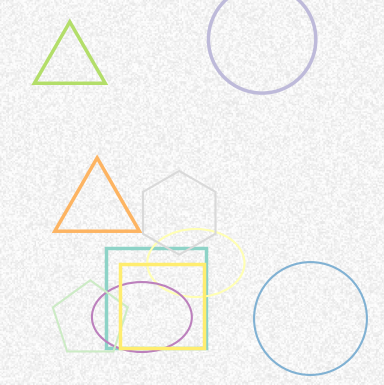[{"shape": "square", "thickness": 2.5, "radius": 0.65, "center": [0.406, 0.226]}, {"shape": "oval", "thickness": 1.5, "radius": 0.63, "center": [0.509, 0.317]}, {"shape": "circle", "thickness": 2.5, "radius": 0.7, "center": [0.681, 0.898]}, {"shape": "circle", "thickness": 1.5, "radius": 0.73, "center": [0.806, 0.173]}, {"shape": "triangle", "thickness": 2.5, "radius": 0.64, "center": [0.252, 0.463]}, {"shape": "triangle", "thickness": 2.5, "radius": 0.53, "center": [0.181, 0.837]}, {"shape": "hexagon", "thickness": 1.5, "radius": 0.54, "center": [0.466, 0.447]}, {"shape": "oval", "thickness": 1.5, "radius": 0.65, "center": [0.369, 0.177]}, {"shape": "pentagon", "thickness": 1.5, "radius": 0.51, "center": [0.235, 0.17]}, {"shape": "square", "thickness": 2.5, "radius": 0.55, "center": [0.421, 0.205]}]